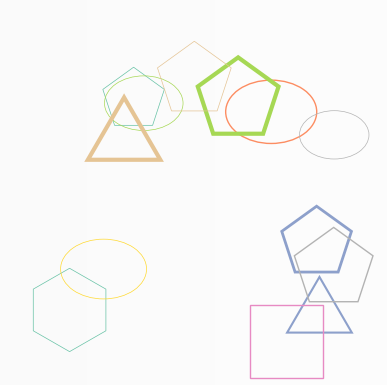[{"shape": "hexagon", "thickness": 0.5, "radius": 0.54, "center": [0.18, 0.195]}, {"shape": "pentagon", "thickness": 0.5, "radius": 0.42, "center": [0.345, 0.742]}, {"shape": "oval", "thickness": 1, "radius": 0.59, "center": [0.7, 0.71]}, {"shape": "triangle", "thickness": 1.5, "radius": 0.48, "center": [0.824, 0.184]}, {"shape": "pentagon", "thickness": 2, "radius": 0.47, "center": [0.817, 0.37]}, {"shape": "square", "thickness": 1, "radius": 0.47, "center": [0.739, 0.113]}, {"shape": "oval", "thickness": 0.5, "radius": 0.51, "center": [0.371, 0.732]}, {"shape": "pentagon", "thickness": 3, "radius": 0.55, "center": [0.615, 0.741]}, {"shape": "oval", "thickness": 0.5, "radius": 0.55, "center": [0.267, 0.301]}, {"shape": "pentagon", "thickness": 0.5, "radius": 0.5, "center": [0.502, 0.793]}, {"shape": "triangle", "thickness": 3, "radius": 0.54, "center": [0.32, 0.639]}, {"shape": "pentagon", "thickness": 1, "radius": 0.53, "center": [0.861, 0.303]}, {"shape": "oval", "thickness": 0.5, "radius": 0.45, "center": [0.863, 0.65]}]